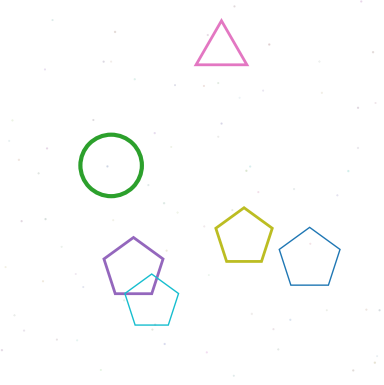[{"shape": "pentagon", "thickness": 1, "radius": 0.41, "center": [0.804, 0.326]}, {"shape": "circle", "thickness": 3, "radius": 0.4, "center": [0.289, 0.57]}, {"shape": "pentagon", "thickness": 2, "radius": 0.4, "center": [0.347, 0.302]}, {"shape": "triangle", "thickness": 2, "radius": 0.38, "center": [0.575, 0.87]}, {"shape": "pentagon", "thickness": 2, "radius": 0.39, "center": [0.634, 0.383]}, {"shape": "pentagon", "thickness": 1, "radius": 0.37, "center": [0.394, 0.215]}]